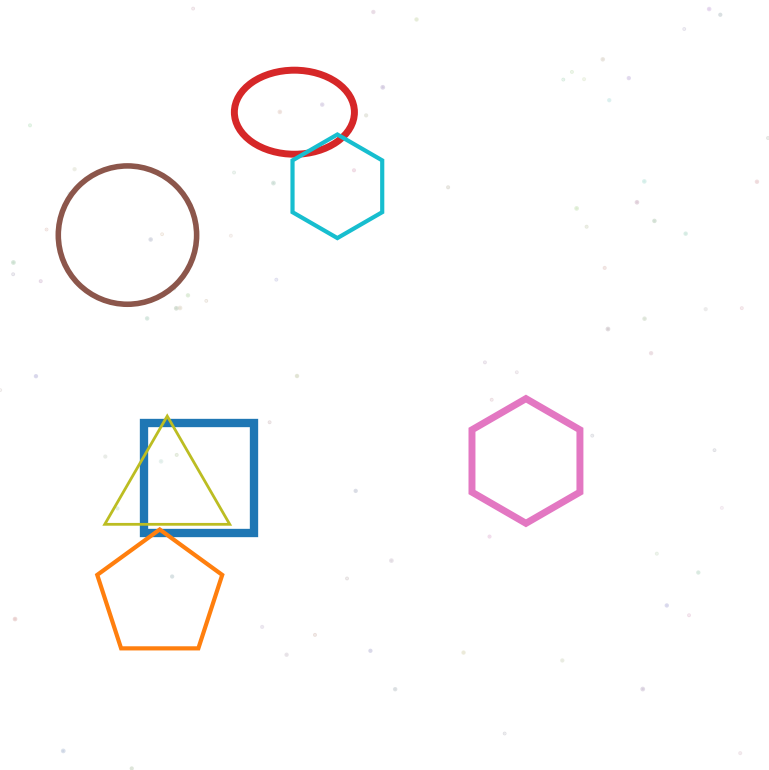[{"shape": "square", "thickness": 3, "radius": 0.36, "center": [0.259, 0.379]}, {"shape": "pentagon", "thickness": 1.5, "radius": 0.43, "center": [0.207, 0.227]}, {"shape": "oval", "thickness": 2.5, "radius": 0.39, "center": [0.382, 0.854]}, {"shape": "circle", "thickness": 2, "radius": 0.45, "center": [0.166, 0.695]}, {"shape": "hexagon", "thickness": 2.5, "radius": 0.4, "center": [0.683, 0.401]}, {"shape": "triangle", "thickness": 1, "radius": 0.47, "center": [0.217, 0.366]}, {"shape": "hexagon", "thickness": 1.5, "radius": 0.34, "center": [0.438, 0.758]}]